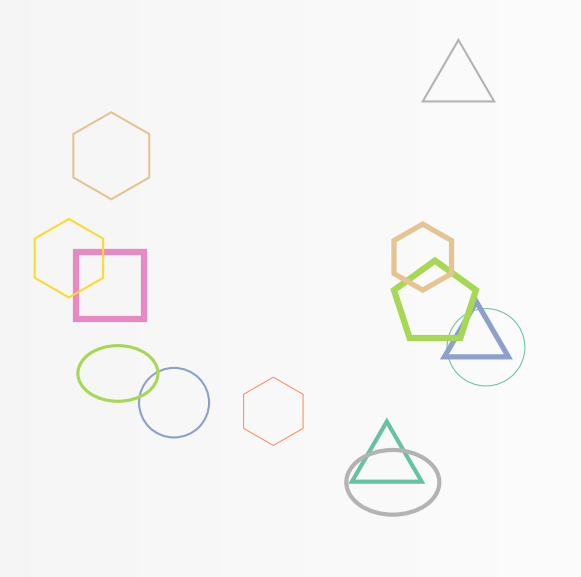[{"shape": "circle", "thickness": 0.5, "radius": 0.33, "center": [0.836, 0.398]}, {"shape": "triangle", "thickness": 2, "radius": 0.35, "center": [0.665, 0.2]}, {"shape": "hexagon", "thickness": 0.5, "radius": 0.3, "center": [0.47, 0.287]}, {"shape": "triangle", "thickness": 2.5, "radius": 0.32, "center": [0.82, 0.413]}, {"shape": "circle", "thickness": 1, "radius": 0.3, "center": [0.299, 0.302]}, {"shape": "square", "thickness": 3, "radius": 0.29, "center": [0.189, 0.505]}, {"shape": "pentagon", "thickness": 3, "radius": 0.37, "center": [0.748, 0.474]}, {"shape": "oval", "thickness": 1.5, "radius": 0.34, "center": [0.203, 0.352]}, {"shape": "hexagon", "thickness": 1, "radius": 0.34, "center": [0.119, 0.552]}, {"shape": "hexagon", "thickness": 1, "radius": 0.38, "center": [0.191, 0.729]}, {"shape": "hexagon", "thickness": 2.5, "radius": 0.29, "center": [0.727, 0.554]}, {"shape": "oval", "thickness": 2, "radius": 0.4, "center": [0.676, 0.164]}, {"shape": "triangle", "thickness": 1, "radius": 0.35, "center": [0.789, 0.859]}]